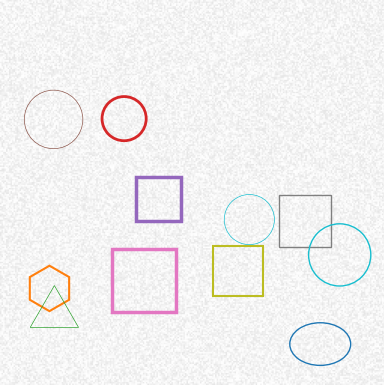[{"shape": "oval", "thickness": 1, "radius": 0.4, "center": [0.832, 0.106]}, {"shape": "hexagon", "thickness": 1.5, "radius": 0.29, "center": [0.129, 0.251]}, {"shape": "triangle", "thickness": 0.5, "radius": 0.36, "center": [0.141, 0.186]}, {"shape": "circle", "thickness": 2, "radius": 0.29, "center": [0.322, 0.692]}, {"shape": "square", "thickness": 2.5, "radius": 0.29, "center": [0.412, 0.483]}, {"shape": "circle", "thickness": 0.5, "radius": 0.38, "center": [0.139, 0.69]}, {"shape": "square", "thickness": 2.5, "radius": 0.41, "center": [0.373, 0.272]}, {"shape": "square", "thickness": 1, "radius": 0.34, "center": [0.791, 0.425]}, {"shape": "square", "thickness": 1.5, "radius": 0.32, "center": [0.619, 0.295]}, {"shape": "circle", "thickness": 0.5, "radius": 0.33, "center": [0.648, 0.43]}, {"shape": "circle", "thickness": 1, "radius": 0.4, "center": [0.882, 0.338]}]